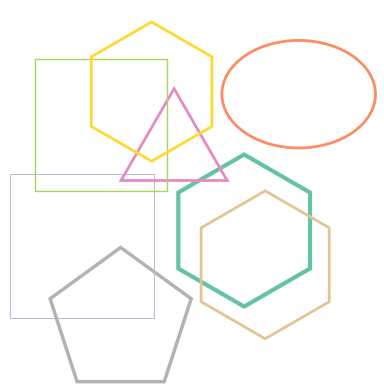[{"shape": "hexagon", "thickness": 3, "radius": 0.99, "center": [0.634, 0.401]}, {"shape": "oval", "thickness": 2, "radius": 1.0, "center": [0.776, 0.755]}, {"shape": "square", "thickness": 0.5, "radius": 0.94, "center": [0.213, 0.361]}, {"shape": "triangle", "thickness": 2, "radius": 0.8, "center": [0.452, 0.611]}, {"shape": "square", "thickness": 1, "radius": 0.85, "center": [0.263, 0.675]}, {"shape": "hexagon", "thickness": 2, "radius": 0.9, "center": [0.394, 0.762]}, {"shape": "hexagon", "thickness": 2, "radius": 0.96, "center": [0.689, 0.312]}, {"shape": "pentagon", "thickness": 2.5, "radius": 0.96, "center": [0.313, 0.165]}]